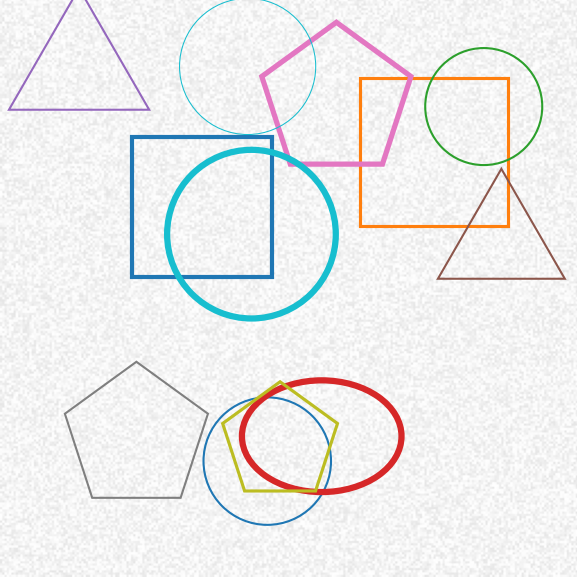[{"shape": "square", "thickness": 2, "radius": 0.6, "center": [0.35, 0.64]}, {"shape": "circle", "thickness": 1, "radius": 0.55, "center": [0.463, 0.201]}, {"shape": "square", "thickness": 1.5, "radius": 0.64, "center": [0.751, 0.736]}, {"shape": "circle", "thickness": 1, "radius": 0.51, "center": [0.838, 0.815]}, {"shape": "oval", "thickness": 3, "radius": 0.69, "center": [0.557, 0.244]}, {"shape": "triangle", "thickness": 1, "radius": 0.7, "center": [0.137, 0.879]}, {"shape": "triangle", "thickness": 1, "radius": 0.63, "center": [0.868, 0.58]}, {"shape": "pentagon", "thickness": 2.5, "radius": 0.68, "center": [0.582, 0.825]}, {"shape": "pentagon", "thickness": 1, "radius": 0.65, "center": [0.236, 0.242]}, {"shape": "pentagon", "thickness": 1.5, "radius": 0.52, "center": [0.485, 0.234]}, {"shape": "circle", "thickness": 3, "radius": 0.73, "center": [0.435, 0.594]}, {"shape": "circle", "thickness": 0.5, "radius": 0.59, "center": [0.429, 0.884]}]